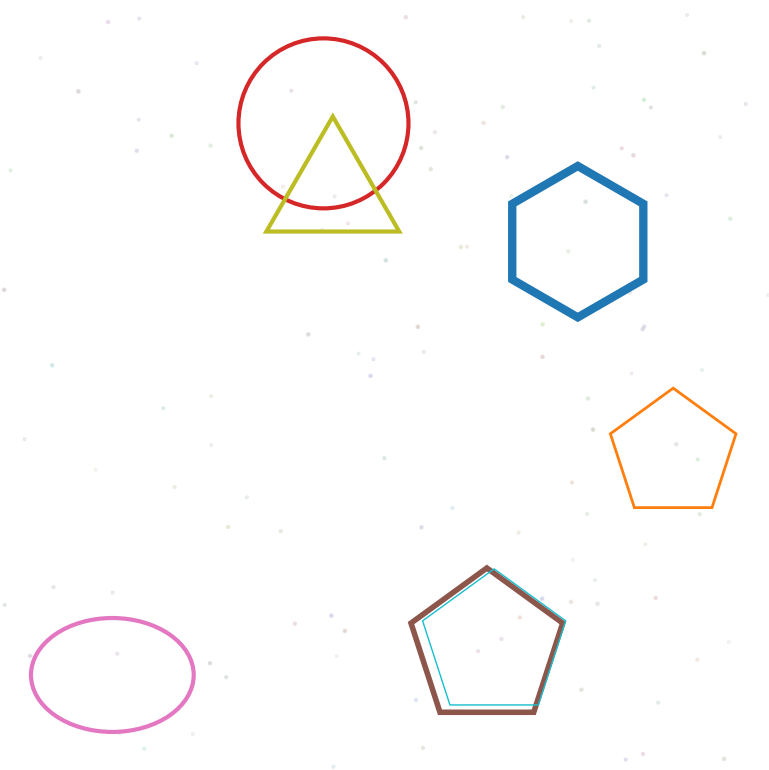[{"shape": "hexagon", "thickness": 3, "radius": 0.49, "center": [0.75, 0.686]}, {"shape": "pentagon", "thickness": 1, "radius": 0.43, "center": [0.874, 0.41]}, {"shape": "circle", "thickness": 1.5, "radius": 0.55, "center": [0.42, 0.84]}, {"shape": "pentagon", "thickness": 2, "radius": 0.52, "center": [0.632, 0.159]}, {"shape": "oval", "thickness": 1.5, "radius": 0.53, "center": [0.146, 0.123]}, {"shape": "triangle", "thickness": 1.5, "radius": 0.5, "center": [0.432, 0.749]}, {"shape": "pentagon", "thickness": 0.5, "radius": 0.49, "center": [0.642, 0.164]}]